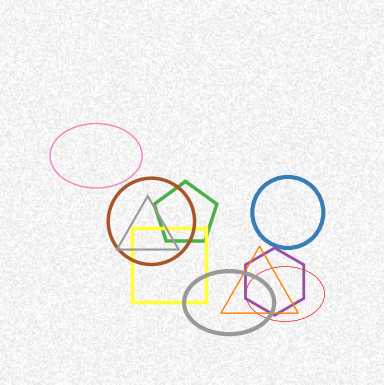[{"shape": "oval", "thickness": 0.5, "radius": 0.51, "center": [0.741, 0.236]}, {"shape": "circle", "thickness": 3, "radius": 0.46, "center": [0.748, 0.448]}, {"shape": "pentagon", "thickness": 2.5, "radius": 0.43, "center": [0.482, 0.443]}, {"shape": "hexagon", "thickness": 2, "radius": 0.44, "center": [0.713, 0.269]}, {"shape": "triangle", "thickness": 1, "radius": 0.58, "center": [0.674, 0.245]}, {"shape": "square", "thickness": 2.5, "radius": 0.48, "center": [0.439, 0.311]}, {"shape": "circle", "thickness": 2.5, "radius": 0.56, "center": [0.393, 0.425]}, {"shape": "oval", "thickness": 1, "radius": 0.6, "center": [0.25, 0.595]}, {"shape": "triangle", "thickness": 1.5, "radius": 0.46, "center": [0.384, 0.398]}, {"shape": "oval", "thickness": 3, "radius": 0.59, "center": [0.595, 0.214]}]